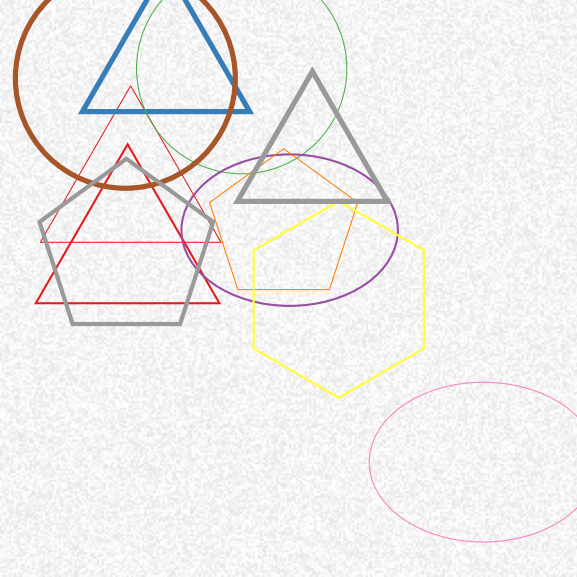[{"shape": "triangle", "thickness": 1, "radius": 0.92, "center": [0.221, 0.566]}, {"shape": "triangle", "thickness": 0.5, "radius": 0.9, "center": [0.226, 0.67]}, {"shape": "triangle", "thickness": 2.5, "radius": 0.84, "center": [0.288, 0.889]}, {"shape": "circle", "thickness": 0.5, "radius": 0.91, "center": [0.418, 0.88]}, {"shape": "oval", "thickness": 1, "radius": 0.94, "center": [0.502, 0.601]}, {"shape": "pentagon", "thickness": 0.5, "radius": 0.67, "center": [0.491, 0.607]}, {"shape": "hexagon", "thickness": 1, "radius": 0.85, "center": [0.587, 0.481]}, {"shape": "circle", "thickness": 2.5, "radius": 0.95, "center": [0.217, 0.864]}, {"shape": "oval", "thickness": 0.5, "radius": 0.99, "center": [0.837, 0.199]}, {"shape": "triangle", "thickness": 2.5, "radius": 0.75, "center": [0.541, 0.725]}, {"shape": "pentagon", "thickness": 2, "radius": 0.79, "center": [0.219, 0.566]}]